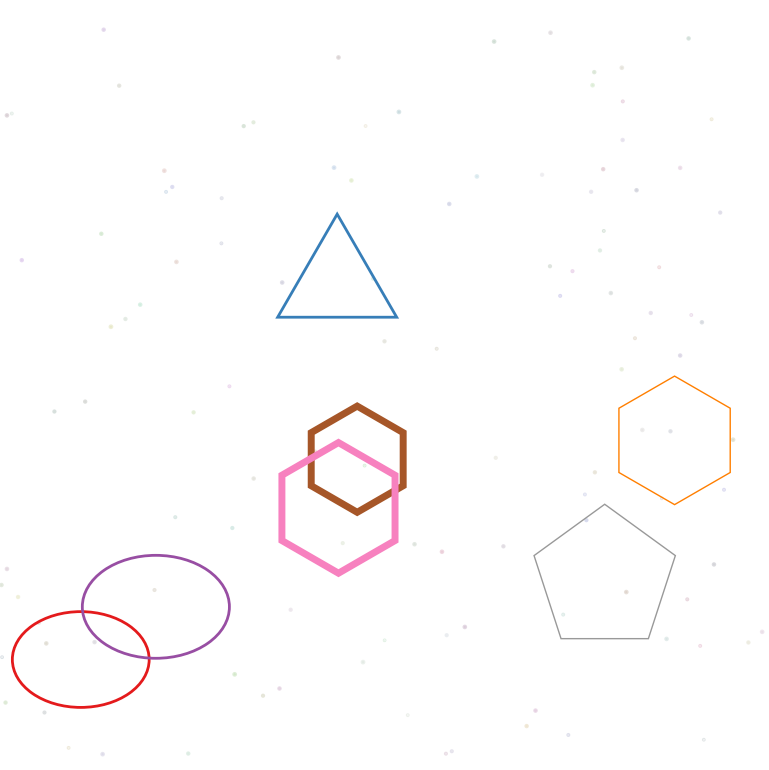[{"shape": "oval", "thickness": 1, "radius": 0.44, "center": [0.105, 0.143]}, {"shape": "triangle", "thickness": 1, "radius": 0.45, "center": [0.438, 0.633]}, {"shape": "oval", "thickness": 1, "radius": 0.48, "center": [0.202, 0.212]}, {"shape": "hexagon", "thickness": 0.5, "radius": 0.42, "center": [0.876, 0.428]}, {"shape": "hexagon", "thickness": 2.5, "radius": 0.34, "center": [0.464, 0.404]}, {"shape": "hexagon", "thickness": 2.5, "radius": 0.42, "center": [0.44, 0.34]}, {"shape": "pentagon", "thickness": 0.5, "radius": 0.48, "center": [0.785, 0.249]}]